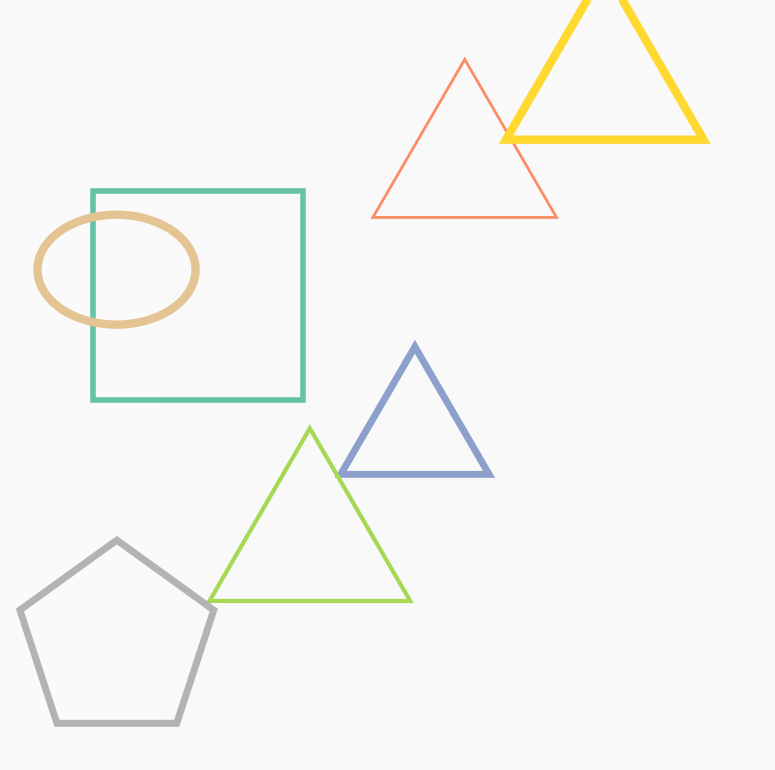[{"shape": "square", "thickness": 2, "radius": 0.68, "center": [0.256, 0.616]}, {"shape": "triangle", "thickness": 1, "radius": 0.68, "center": [0.6, 0.786]}, {"shape": "triangle", "thickness": 2.5, "radius": 0.55, "center": [0.535, 0.439]}, {"shape": "triangle", "thickness": 1.5, "radius": 0.75, "center": [0.4, 0.294]}, {"shape": "triangle", "thickness": 3, "radius": 0.74, "center": [0.78, 0.892]}, {"shape": "oval", "thickness": 3, "radius": 0.51, "center": [0.15, 0.65]}, {"shape": "pentagon", "thickness": 2.5, "radius": 0.66, "center": [0.151, 0.167]}]